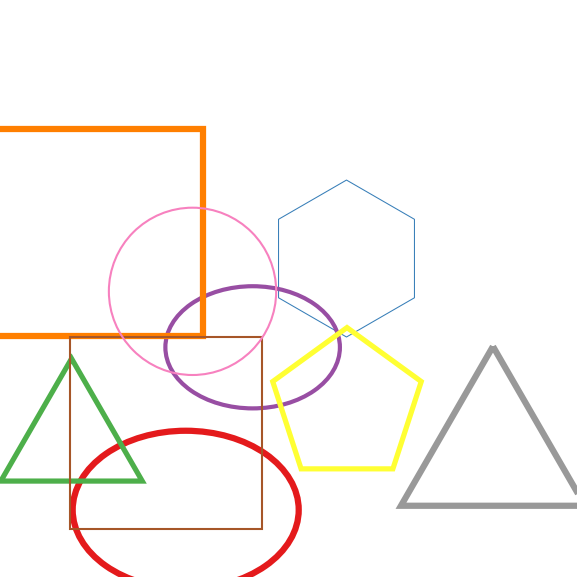[{"shape": "oval", "thickness": 3, "radius": 0.98, "center": [0.322, 0.116]}, {"shape": "hexagon", "thickness": 0.5, "radius": 0.68, "center": [0.6, 0.551]}, {"shape": "triangle", "thickness": 2.5, "radius": 0.71, "center": [0.124, 0.237]}, {"shape": "oval", "thickness": 2, "radius": 0.76, "center": [0.437, 0.398]}, {"shape": "square", "thickness": 3, "radius": 0.9, "center": [0.173, 0.596]}, {"shape": "pentagon", "thickness": 2.5, "radius": 0.68, "center": [0.601, 0.297]}, {"shape": "square", "thickness": 1, "radius": 0.83, "center": [0.287, 0.25]}, {"shape": "circle", "thickness": 1, "radius": 0.72, "center": [0.333, 0.495]}, {"shape": "triangle", "thickness": 3, "radius": 0.92, "center": [0.854, 0.215]}]